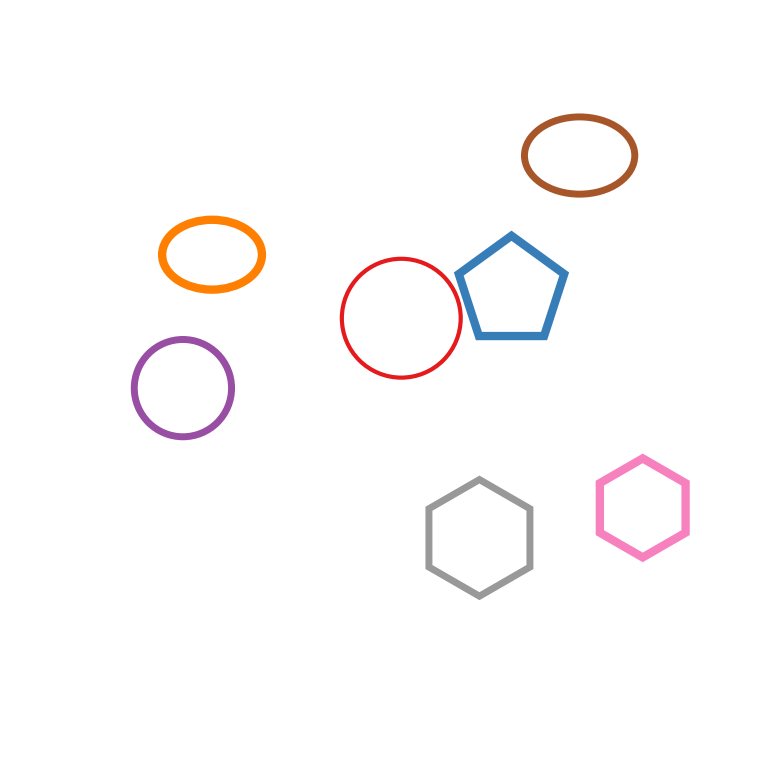[{"shape": "circle", "thickness": 1.5, "radius": 0.39, "center": [0.521, 0.587]}, {"shape": "pentagon", "thickness": 3, "radius": 0.36, "center": [0.664, 0.622]}, {"shape": "circle", "thickness": 2.5, "radius": 0.32, "center": [0.238, 0.496]}, {"shape": "oval", "thickness": 3, "radius": 0.32, "center": [0.275, 0.669]}, {"shape": "oval", "thickness": 2.5, "radius": 0.36, "center": [0.753, 0.798]}, {"shape": "hexagon", "thickness": 3, "radius": 0.32, "center": [0.835, 0.34]}, {"shape": "hexagon", "thickness": 2.5, "radius": 0.38, "center": [0.623, 0.301]}]